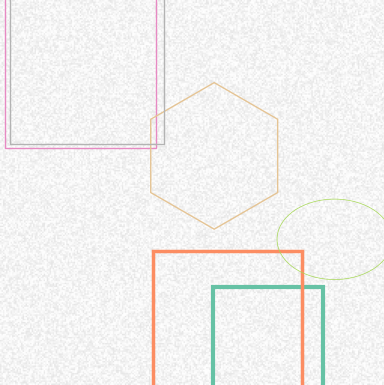[{"shape": "square", "thickness": 3, "radius": 0.71, "center": [0.695, 0.112]}, {"shape": "square", "thickness": 2.5, "radius": 0.96, "center": [0.591, 0.155]}, {"shape": "square", "thickness": 1, "radius": 0.98, "center": [0.208, 0.811]}, {"shape": "oval", "thickness": 0.5, "radius": 0.75, "center": [0.869, 0.378]}, {"shape": "hexagon", "thickness": 1, "radius": 0.95, "center": [0.556, 0.595]}, {"shape": "square", "thickness": 1, "radius": 1.0, "center": [0.226, 0.826]}]